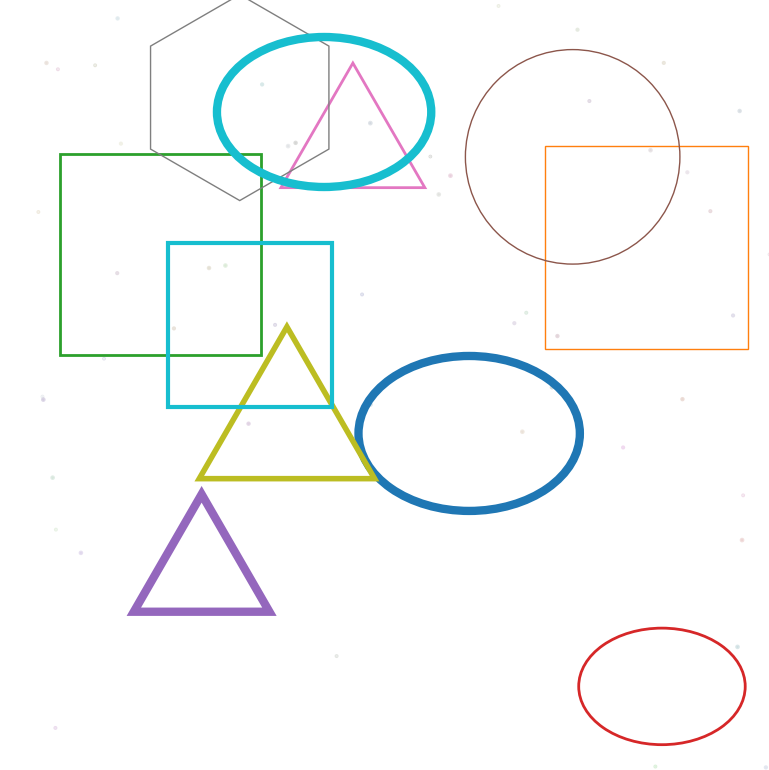[{"shape": "oval", "thickness": 3, "radius": 0.72, "center": [0.609, 0.437]}, {"shape": "square", "thickness": 0.5, "radius": 0.66, "center": [0.839, 0.679]}, {"shape": "square", "thickness": 1, "radius": 0.65, "center": [0.208, 0.67]}, {"shape": "oval", "thickness": 1, "radius": 0.54, "center": [0.86, 0.109]}, {"shape": "triangle", "thickness": 3, "radius": 0.51, "center": [0.262, 0.256]}, {"shape": "circle", "thickness": 0.5, "radius": 0.7, "center": [0.744, 0.796]}, {"shape": "triangle", "thickness": 1, "radius": 0.54, "center": [0.458, 0.81]}, {"shape": "hexagon", "thickness": 0.5, "radius": 0.67, "center": [0.311, 0.873]}, {"shape": "triangle", "thickness": 2, "radius": 0.66, "center": [0.373, 0.444]}, {"shape": "square", "thickness": 1.5, "radius": 0.53, "center": [0.325, 0.577]}, {"shape": "oval", "thickness": 3, "radius": 0.7, "center": [0.421, 0.855]}]